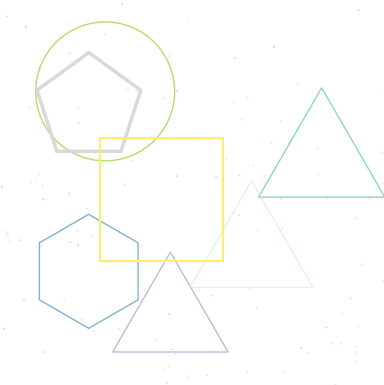[{"shape": "triangle", "thickness": 1, "radius": 0.95, "center": [0.836, 0.583]}, {"shape": "triangle", "thickness": 1, "radius": 0.86, "center": [0.442, 0.172]}, {"shape": "hexagon", "thickness": 1, "radius": 0.74, "center": [0.231, 0.295]}, {"shape": "circle", "thickness": 1, "radius": 0.9, "center": [0.273, 0.763]}, {"shape": "pentagon", "thickness": 2.5, "radius": 0.71, "center": [0.231, 0.722]}, {"shape": "triangle", "thickness": 0.5, "radius": 0.92, "center": [0.653, 0.346]}, {"shape": "square", "thickness": 1.5, "radius": 0.8, "center": [0.42, 0.483]}]